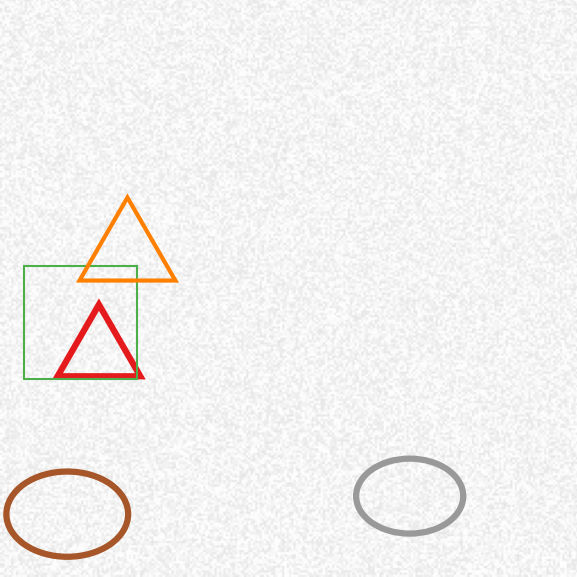[{"shape": "triangle", "thickness": 3, "radius": 0.41, "center": [0.171, 0.389]}, {"shape": "square", "thickness": 1, "radius": 0.49, "center": [0.139, 0.441]}, {"shape": "triangle", "thickness": 2, "radius": 0.48, "center": [0.221, 0.561]}, {"shape": "oval", "thickness": 3, "radius": 0.53, "center": [0.116, 0.109]}, {"shape": "oval", "thickness": 3, "radius": 0.46, "center": [0.709, 0.14]}]